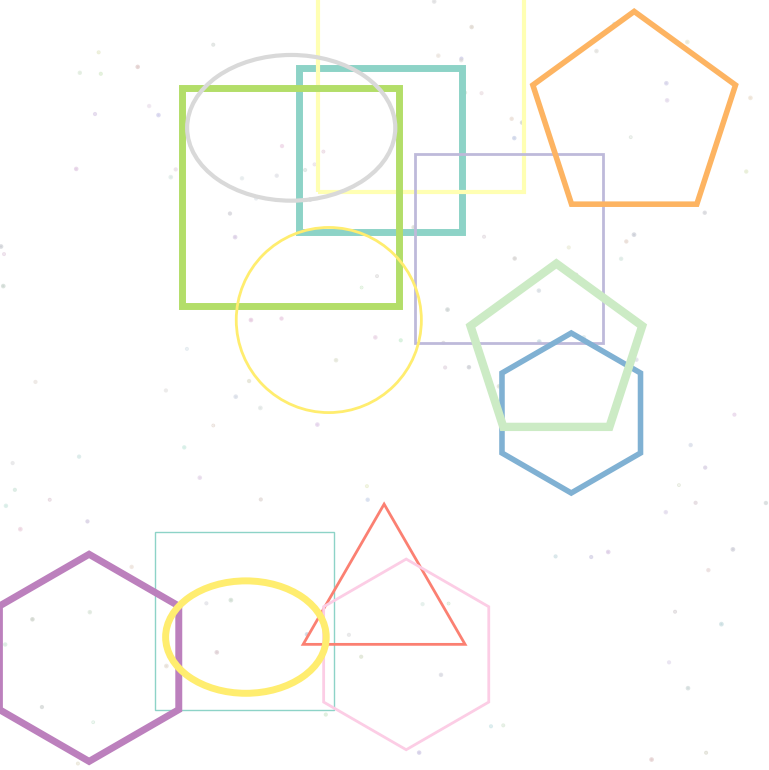[{"shape": "square", "thickness": 2.5, "radius": 0.53, "center": [0.494, 0.806]}, {"shape": "square", "thickness": 0.5, "radius": 0.58, "center": [0.318, 0.193]}, {"shape": "square", "thickness": 1.5, "radius": 0.67, "center": [0.547, 0.884]}, {"shape": "square", "thickness": 1, "radius": 0.61, "center": [0.661, 0.677]}, {"shape": "triangle", "thickness": 1, "radius": 0.61, "center": [0.499, 0.224]}, {"shape": "hexagon", "thickness": 2, "radius": 0.52, "center": [0.742, 0.464]}, {"shape": "pentagon", "thickness": 2, "radius": 0.69, "center": [0.824, 0.847]}, {"shape": "square", "thickness": 2.5, "radius": 0.71, "center": [0.377, 0.744]}, {"shape": "hexagon", "thickness": 1, "radius": 0.62, "center": [0.528, 0.15]}, {"shape": "oval", "thickness": 1.5, "radius": 0.68, "center": [0.378, 0.834]}, {"shape": "hexagon", "thickness": 2.5, "radius": 0.67, "center": [0.116, 0.146]}, {"shape": "pentagon", "thickness": 3, "radius": 0.59, "center": [0.723, 0.54]}, {"shape": "oval", "thickness": 2.5, "radius": 0.52, "center": [0.319, 0.173]}, {"shape": "circle", "thickness": 1, "radius": 0.6, "center": [0.427, 0.584]}]